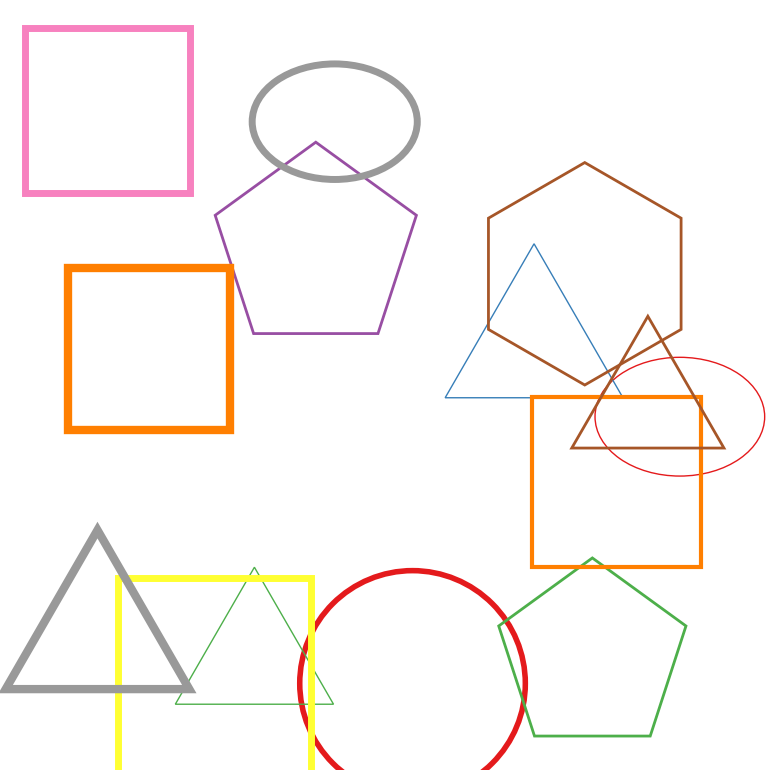[{"shape": "circle", "thickness": 2, "radius": 0.73, "center": [0.536, 0.112]}, {"shape": "oval", "thickness": 0.5, "radius": 0.55, "center": [0.883, 0.459]}, {"shape": "triangle", "thickness": 0.5, "radius": 0.67, "center": [0.694, 0.55]}, {"shape": "pentagon", "thickness": 1, "radius": 0.64, "center": [0.769, 0.148]}, {"shape": "triangle", "thickness": 0.5, "radius": 0.59, "center": [0.33, 0.145]}, {"shape": "pentagon", "thickness": 1, "radius": 0.69, "center": [0.41, 0.678]}, {"shape": "square", "thickness": 1.5, "radius": 0.55, "center": [0.801, 0.374]}, {"shape": "square", "thickness": 3, "radius": 0.52, "center": [0.193, 0.547]}, {"shape": "square", "thickness": 2.5, "radius": 0.63, "center": [0.278, 0.124]}, {"shape": "hexagon", "thickness": 1, "radius": 0.72, "center": [0.759, 0.644]}, {"shape": "triangle", "thickness": 1, "radius": 0.57, "center": [0.841, 0.475]}, {"shape": "square", "thickness": 2.5, "radius": 0.54, "center": [0.14, 0.856]}, {"shape": "triangle", "thickness": 3, "radius": 0.69, "center": [0.127, 0.174]}, {"shape": "oval", "thickness": 2.5, "radius": 0.54, "center": [0.435, 0.842]}]